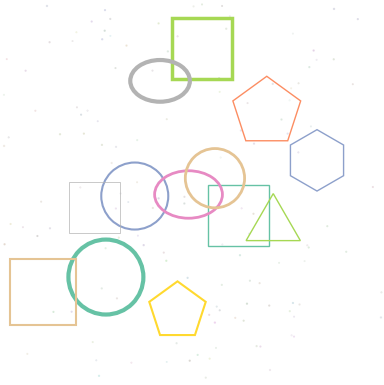[{"shape": "circle", "thickness": 3, "radius": 0.49, "center": [0.275, 0.28]}, {"shape": "square", "thickness": 1, "radius": 0.39, "center": [0.619, 0.441]}, {"shape": "pentagon", "thickness": 1, "radius": 0.46, "center": [0.693, 0.709]}, {"shape": "hexagon", "thickness": 1, "radius": 0.4, "center": [0.823, 0.584]}, {"shape": "circle", "thickness": 1.5, "radius": 0.44, "center": [0.35, 0.491]}, {"shape": "oval", "thickness": 2, "radius": 0.44, "center": [0.49, 0.495]}, {"shape": "triangle", "thickness": 1, "radius": 0.41, "center": [0.71, 0.416]}, {"shape": "square", "thickness": 2.5, "radius": 0.39, "center": [0.524, 0.874]}, {"shape": "pentagon", "thickness": 1.5, "radius": 0.39, "center": [0.461, 0.192]}, {"shape": "square", "thickness": 1.5, "radius": 0.43, "center": [0.112, 0.241]}, {"shape": "circle", "thickness": 2, "radius": 0.38, "center": [0.558, 0.537]}, {"shape": "square", "thickness": 0.5, "radius": 0.34, "center": [0.246, 0.461]}, {"shape": "oval", "thickness": 3, "radius": 0.39, "center": [0.416, 0.79]}]